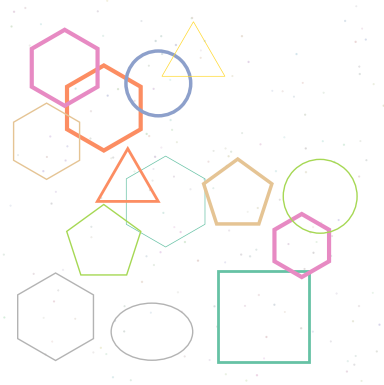[{"shape": "hexagon", "thickness": 0.5, "radius": 0.59, "center": [0.43, 0.476]}, {"shape": "square", "thickness": 2, "radius": 0.59, "center": [0.683, 0.177]}, {"shape": "triangle", "thickness": 2, "radius": 0.46, "center": [0.332, 0.523]}, {"shape": "hexagon", "thickness": 3, "radius": 0.55, "center": [0.27, 0.72]}, {"shape": "circle", "thickness": 2.5, "radius": 0.42, "center": [0.411, 0.783]}, {"shape": "hexagon", "thickness": 3, "radius": 0.41, "center": [0.784, 0.362]}, {"shape": "hexagon", "thickness": 3, "radius": 0.49, "center": [0.168, 0.824]}, {"shape": "pentagon", "thickness": 1, "radius": 0.51, "center": [0.269, 0.368]}, {"shape": "circle", "thickness": 1, "radius": 0.48, "center": [0.832, 0.49]}, {"shape": "triangle", "thickness": 0.5, "radius": 0.47, "center": [0.502, 0.849]}, {"shape": "hexagon", "thickness": 1, "radius": 0.49, "center": [0.121, 0.633]}, {"shape": "pentagon", "thickness": 2.5, "radius": 0.47, "center": [0.618, 0.494]}, {"shape": "oval", "thickness": 1, "radius": 0.53, "center": [0.395, 0.138]}, {"shape": "hexagon", "thickness": 1, "radius": 0.57, "center": [0.144, 0.177]}]